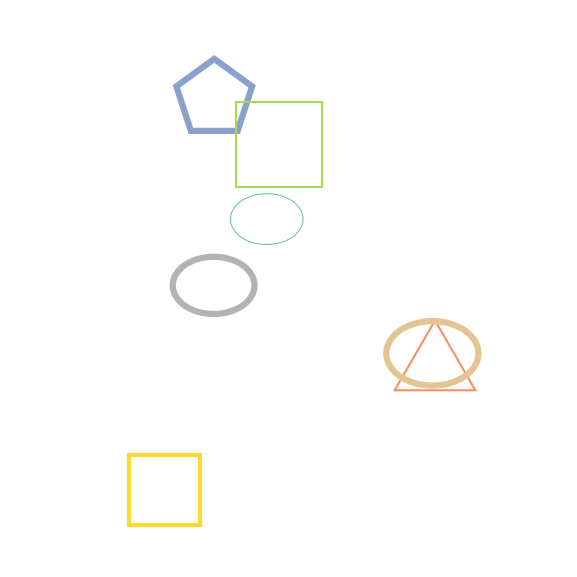[{"shape": "oval", "thickness": 0.5, "radius": 0.31, "center": [0.462, 0.62]}, {"shape": "triangle", "thickness": 1, "radius": 0.4, "center": [0.753, 0.364]}, {"shape": "pentagon", "thickness": 3, "radius": 0.34, "center": [0.371, 0.828]}, {"shape": "square", "thickness": 1, "radius": 0.37, "center": [0.483, 0.749]}, {"shape": "square", "thickness": 2, "radius": 0.31, "center": [0.285, 0.151]}, {"shape": "oval", "thickness": 3, "radius": 0.4, "center": [0.749, 0.387]}, {"shape": "oval", "thickness": 3, "radius": 0.35, "center": [0.37, 0.505]}]